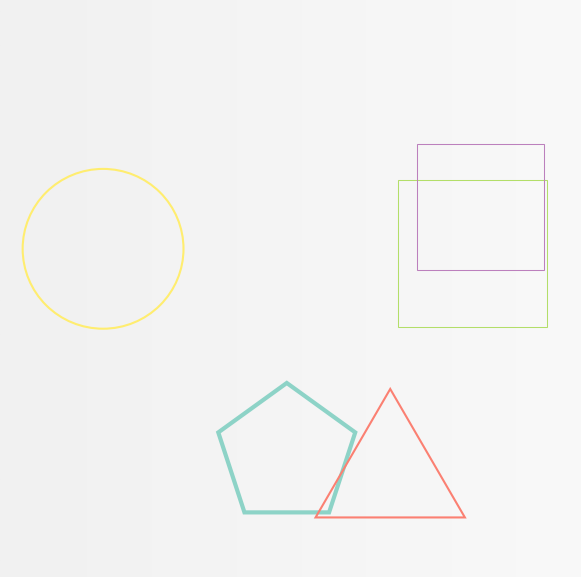[{"shape": "pentagon", "thickness": 2, "radius": 0.62, "center": [0.493, 0.212]}, {"shape": "triangle", "thickness": 1, "radius": 0.74, "center": [0.671, 0.177]}, {"shape": "square", "thickness": 0.5, "radius": 0.64, "center": [0.813, 0.56]}, {"shape": "square", "thickness": 0.5, "radius": 0.55, "center": [0.827, 0.64]}, {"shape": "circle", "thickness": 1, "radius": 0.69, "center": [0.177, 0.568]}]